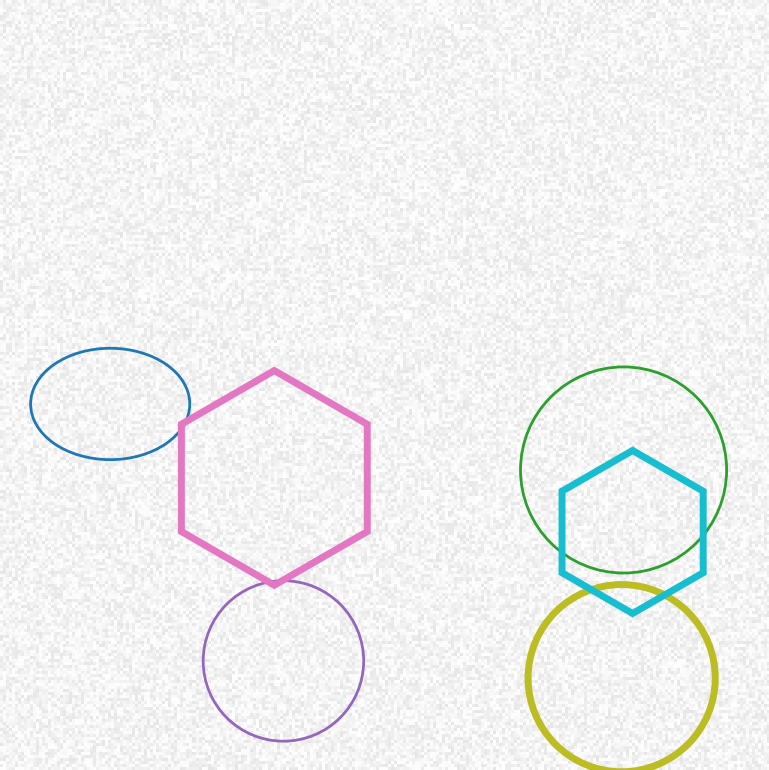[{"shape": "oval", "thickness": 1, "radius": 0.52, "center": [0.143, 0.475]}, {"shape": "circle", "thickness": 1, "radius": 0.67, "center": [0.81, 0.39]}, {"shape": "circle", "thickness": 1, "radius": 0.52, "center": [0.368, 0.142]}, {"shape": "hexagon", "thickness": 2.5, "radius": 0.7, "center": [0.356, 0.379]}, {"shape": "circle", "thickness": 2.5, "radius": 0.61, "center": [0.807, 0.119]}, {"shape": "hexagon", "thickness": 2.5, "radius": 0.53, "center": [0.822, 0.309]}]